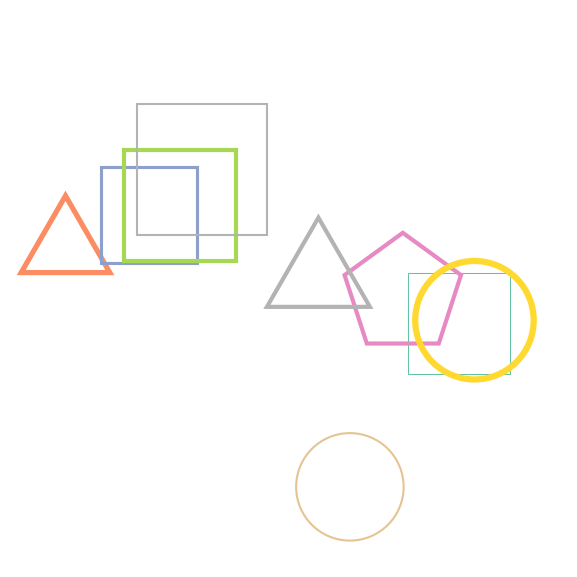[{"shape": "square", "thickness": 0.5, "radius": 0.44, "center": [0.795, 0.439]}, {"shape": "triangle", "thickness": 2.5, "radius": 0.44, "center": [0.113, 0.571]}, {"shape": "square", "thickness": 1.5, "radius": 0.41, "center": [0.258, 0.627]}, {"shape": "pentagon", "thickness": 2, "radius": 0.53, "center": [0.697, 0.49]}, {"shape": "square", "thickness": 2, "radius": 0.48, "center": [0.311, 0.644]}, {"shape": "circle", "thickness": 3, "radius": 0.51, "center": [0.822, 0.445]}, {"shape": "circle", "thickness": 1, "radius": 0.47, "center": [0.606, 0.156]}, {"shape": "triangle", "thickness": 2, "radius": 0.51, "center": [0.551, 0.519]}, {"shape": "square", "thickness": 1, "radius": 0.56, "center": [0.351, 0.706]}]